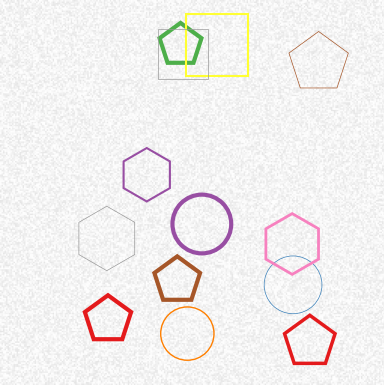[{"shape": "pentagon", "thickness": 3, "radius": 0.32, "center": [0.28, 0.17]}, {"shape": "pentagon", "thickness": 2.5, "radius": 0.35, "center": [0.805, 0.112]}, {"shape": "circle", "thickness": 0.5, "radius": 0.38, "center": [0.761, 0.26]}, {"shape": "pentagon", "thickness": 3, "radius": 0.29, "center": [0.469, 0.883]}, {"shape": "circle", "thickness": 3, "radius": 0.38, "center": [0.524, 0.418]}, {"shape": "hexagon", "thickness": 1.5, "radius": 0.35, "center": [0.381, 0.546]}, {"shape": "circle", "thickness": 1, "radius": 0.35, "center": [0.487, 0.134]}, {"shape": "square", "thickness": 1.5, "radius": 0.4, "center": [0.563, 0.883]}, {"shape": "pentagon", "thickness": 0.5, "radius": 0.41, "center": [0.828, 0.837]}, {"shape": "pentagon", "thickness": 3, "radius": 0.31, "center": [0.46, 0.272]}, {"shape": "hexagon", "thickness": 2, "radius": 0.39, "center": [0.759, 0.366]}, {"shape": "square", "thickness": 0.5, "radius": 0.33, "center": [0.475, 0.86]}, {"shape": "hexagon", "thickness": 0.5, "radius": 0.42, "center": [0.277, 0.381]}]